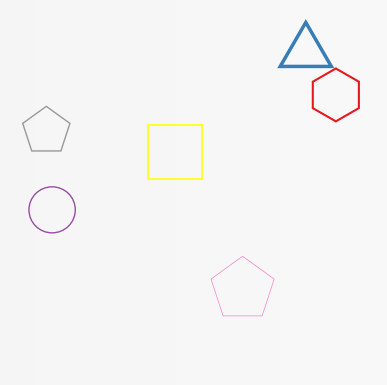[{"shape": "hexagon", "thickness": 1.5, "radius": 0.34, "center": [0.867, 0.753]}, {"shape": "triangle", "thickness": 2.5, "radius": 0.38, "center": [0.789, 0.866]}, {"shape": "circle", "thickness": 1, "radius": 0.3, "center": [0.135, 0.455]}, {"shape": "square", "thickness": 1.5, "radius": 0.35, "center": [0.451, 0.604]}, {"shape": "pentagon", "thickness": 0.5, "radius": 0.43, "center": [0.626, 0.249]}, {"shape": "pentagon", "thickness": 1, "radius": 0.32, "center": [0.12, 0.66]}]